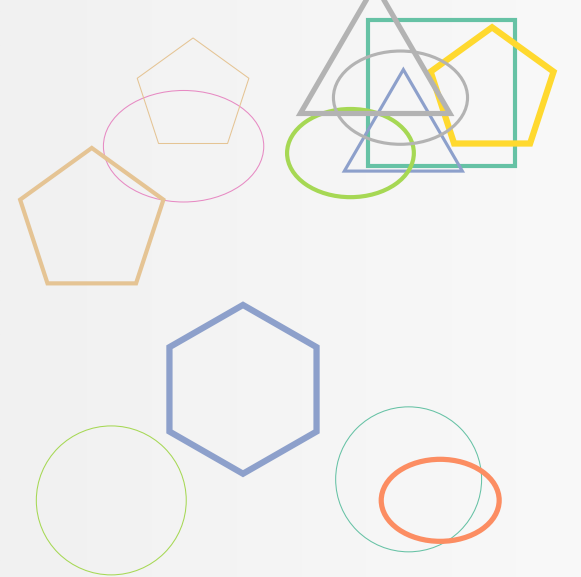[{"shape": "square", "thickness": 2, "radius": 0.63, "center": [0.76, 0.838]}, {"shape": "circle", "thickness": 0.5, "radius": 0.63, "center": [0.703, 0.169]}, {"shape": "oval", "thickness": 2.5, "radius": 0.51, "center": [0.757, 0.133]}, {"shape": "triangle", "thickness": 1.5, "radius": 0.59, "center": [0.694, 0.761]}, {"shape": "hexagon", "thickness": 3, "radius": 0.73, "center": [0.418, 0.325]}, {"shape": "oval", "thickness": 0.5, "radius": 0.69, "center": [0.316, 0.746]}, {"shape": "oval", "thickness": 2, "radius": 0.55, "center": [0.603, 0.734]}, {"shape": "circle", "thickness": 0.5, "radius": 0.64, "center": [0.191, 0.133]}, {"shape": "pentagon", "thickness": 3, "radius": 0.56, "center": [0.847, 0.841]}, {"shape": "pentagon", "thickness": 0.5, "radius": 0.51, "center": [0.332, 0.832]}, {"shape": "pentagon", "thickness": 2, "radius": 0.65, "center": [0.158, 0.613]}, {"shape": "oval", "thickness": 1.5, "radius": 0.58, "center": [0.689, 0.83]}, {"shape": "triangle", "thickness": 2.5, "radius": 0.74, "center": [0.645, 0.877]}]